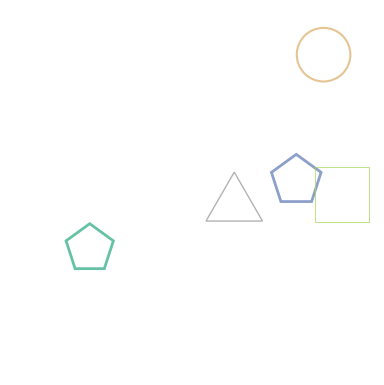[{"shape": "pentagon", "thickness": 2, "radius": 0.32, "center": [0.233, 0.354]}, {"shape": "pentagon", "thickness": 2, "radius": 0.34, "center": [0.77, 0.531]}, {"shape": "square", "thickness": 0.5, "radius": 0.35, "center": [0.888, 0.495]}, {"shape": "circle", "thickness": 1.5, "radius": 0.35, "center": [0.84, 0.858]}, {"shape": "triangle", "thickness": 1, "radius": 0.42, "center": [0.608, 0.468]}]